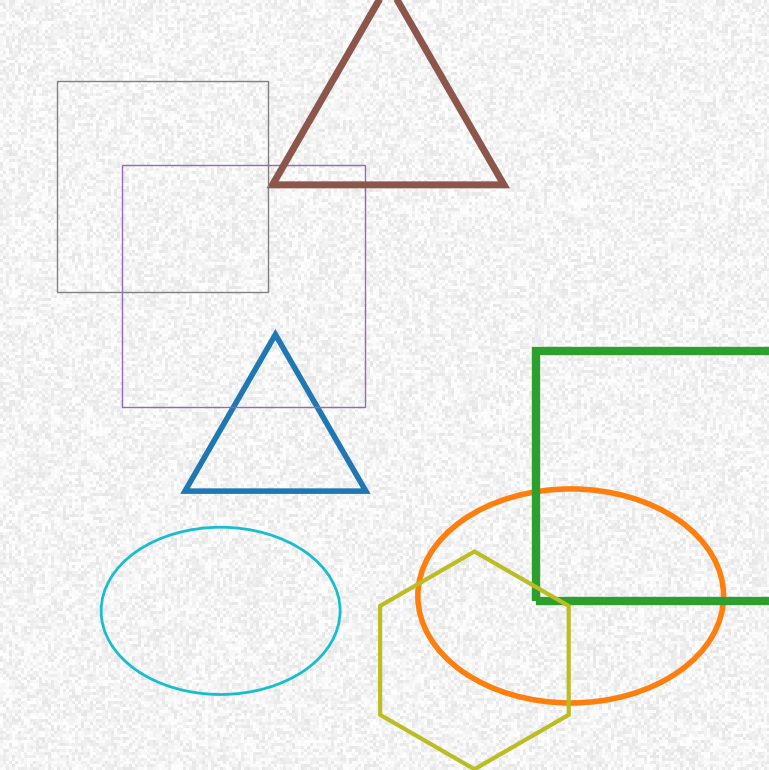[{"shape": "triangle", "thickness": 2, "radius": 0.68, "center": [0.358, 0.43]}, {"shape": "oval", "thickness": 2, "radius": 0.99, "center": [0.741, 0.226]}, {"shape": "square", "thickness": 3, "radius": 0.81, "center": [0.858, 0.381]}, {"shape": "square", "thickness": 0.5, "radius": 0.79, "center": [0.316, 0.629]}, {"shape": "triangle", "thickness": 2.5, "radius": 0.87, "center": [0.504, 0.847]}, {"shape": "square", "thickness": 0.5, "radius": 0.68, "center": [0.211, 0.758]}, {"shape": "hexagon", "thickness": 1.5, "radius": 0.71, "center": [0.616, 0.142]}, {"shape": "oval", "thickness": 1, "radius": 0.78, "center": [0.287, 0.207]}]